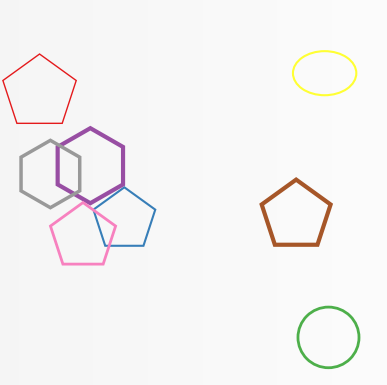[{"shape": "pentagon", "thickness": 1, "radius": 0.5, "center": [0.102, 0.76]}, {"shape": "pentagon", "thickness": 1.5, "radius": 0.42, "center": [0.321, 0.43]}, {"shape": "circle", "thickness": 2, "radius": 0.39, "center": [0.848, 0.124]}, {"shape": "hexagon", "thickness": 3, "radius": 0.49, "center": [0.233, 0.57]}, {"shape": "oval", "thickness": 1.5, "radius": 0.41, "center": [0.838, 0.81]}, {"shape": "pentagon", "thickness": 3, "radius": 0.47, "center": [0.764, 0.44]}, {"shape": "pentagon", "thickness": 2, "radius": 0.44, "center": [0.214, 0.385]}, {"shape": "hexagon", "thickness": 2.5, "radius": 0.44, "center": [0.13, 0.548]}]